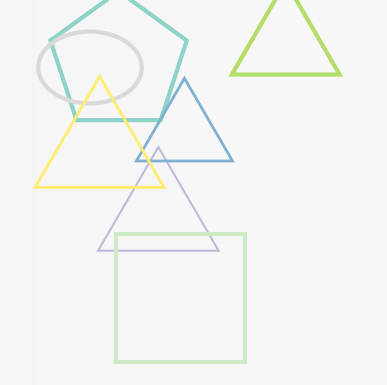[{"shape": "pentagon", "thickness": 3, "radius": 0.92, "center": [0.306, 0.838]}, {"shape": "triangle", "thickness": 1.5, "radius": 0.9, "center": [0.409, 0.439]}, {"shape": "triangle", "thickness": 2, "radius": 0.72, "center": [0.476, 0.653]}, {"shape": "triangle", "thickness": 3, "radius": 0.8, "center": [0.737, 0.887]}, {"shape": "oval", "thickness": 3, "radius": 0.67, "center": [0.232, 0.825]}, {"shape": "square", "thickness": 3, "radius": 0.83, "center": [0.466, 0.226]}, {"shape": "triangle", "thickness": 2, "radius": 0.96, "center": [0.257, 0.609]}]